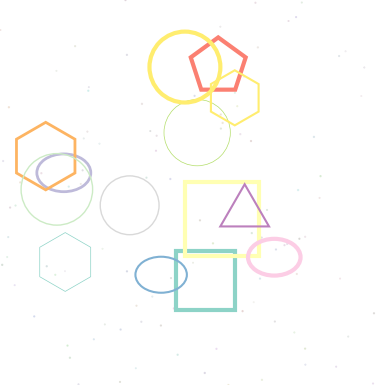[{"shape": "hexagon", "thickness": 0.5, "radius": 0.38, "center": [0.169, 0.319]}, {"shape": "square", "thickness": 3, "radius": 0.38, "center": [0.533, 0.271]}, {"shape": "square", "thickness": 3, "radius": 0.48, "center": [0.577, 0.431]}, {"shape": "oval", "thickness": 2, "radius": 0.35, "center": [0.166, 0.551]}, {"shape": "pentagon", "thickness": 3, "radius": 0.38, "center": [0.567, 0.828]}, {"shape": "oval", "thickness": 1.5, "radius": 0.33, "center": [0.419, 0.286]}, {"shape": "hexagon", "thickness": 2, "radius": 0.44, "center": [0.119, 0.595]}, {"shape": "circle", "thickness": 0.5, "radius": 0.43, "center": [0.512, 0.656]}, {"shape": "oval", "thickness": 3, "radius": 0.34, "center": [0.712, 0.332]}, {"shape": "circle", "thickness": 1, "radius": 0.38, "center": [0.337, 0.467]}, {"shape": "triangle", "thickness": 1.5, "radius": 0.37, "center": [0.636, 0.448]}, {"shape": "circle", "thickness": 1, "radius": 0.46, "center": [0.148, 0.508]}, {"shape": "circle", "thickness": 3, "radius": 0.46, "center": [0.48, 0.826]}, {"shape": "hexagon", "thickness": 1.5, "radius": 0.36, "center": [0.61, 0.746]}]